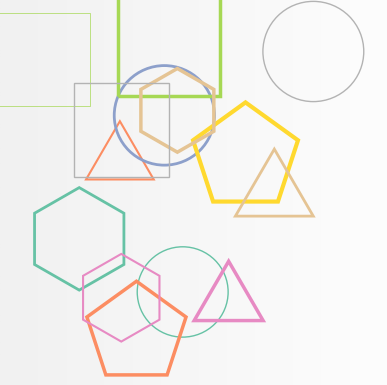[{"shape": "hexagon", "thickness": 2, "radius": 0.67, "center": [0.204, 0.38]}, {"shape": "circle", "thickness": 1, "radius": 0.59, "center": [0.471, 0.242]}, {"shape": "pentagon", "thickness": 2.5, "radius": 0.67, "center": [0.352, 0.135]}, {"shape": "triangle", "thickness": 1.5, "radius": 0.5, "center": [0.309, 0.584]}, {"shape": "circle", "thickness": 2, "radius": 0.65, "center": [0.424, 0.7]}, {"shape": "triangle", "thickness": 2.5, "radius": 0.51, "center": [0.59, 0.219]}, {"shape": "hexagon", "thickness": 1.5, "radius": 0.57, "center": [0.313, 0.227]}, {"shape": "square", "thickness": 0.5, "radius": 0.6, "center": [0.113, 0.845]}, {"shape": "square", "thickness": 2.5, "radius": 0.66, "center": [0.436, 0.881]}, {"shape": "pentagon", "thickness": 3, "radius": 0.71, "center": [0.634, 0.592]}, {"shape": "triangle", "thickness": 2, "radius": 0.58, "center": [0.708, 0.497]}, {"shape": "hexagon", "thickness": 2.5, "radius": 0.54, "center": [0.458, 0.713]}, {"shape": "square", "thickness": 1, "radius": 0.61, "center": [0.314, 0.662]}, {"shape": "circle", "thickness": 1, "radius": 0.65, "center": [0.809, 0.866]}]